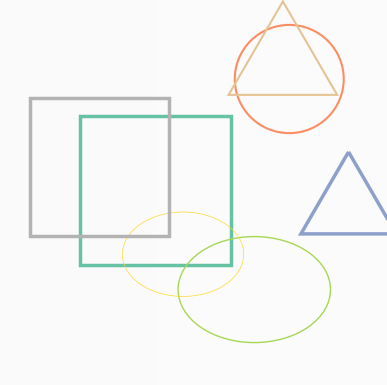[{"shape": "square", "thickness": 2.5, "radius": 0.97, "center": [0.401, 0.505]}, {"shape": "circle", "thickness": 1.5, "radius": 0.7, "center": [0.746, 0.795]}, {"shape": "triangle", "thickness": 2.5, "radius": 0.71, "center": [0.899, 0.463]}, {"shape": "oval", "thickness": 1, "radius": 0.98, "center": [0.656, 0.248]}, {"shape": "oval", "thickness": 0.5, "radius": 0.78, "center": [0.472, 0.34]}, {"shape": "triangle", "thickness": 1.5, "radius": 0.81, "center": [0.73, 0.834]}, {"shape": "square", "thickness": 2.5, "radius": 0.89, "center": [0.256, 0.566]}]